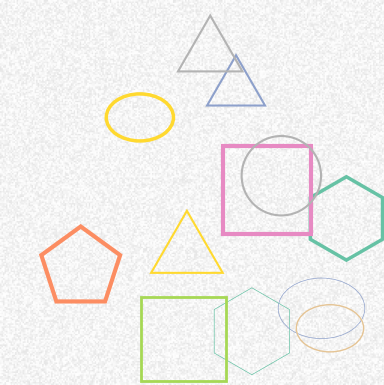[{"shape": "hexagon", "thickness": 2.5, "radius": 0.54, "center": [0.9, 0.433]}, {"shape": "hexagon", "thickness": 0.5, "radius": 0.56, "center": [0.654, 0.14]}, {"shape": "pentagon", "thickness": 3, "radius": 0.54, "center": [0.21, 0.304]}, {"shape": "oval", "thickness": 0.5, "radius": 0.56, "center": [0.835, 0.199]}, {"shape": "triangle", "thickness": 1.5, "radius": 0.43, "center": [0.613, 0.769]}, {"shape": "square", "thickness": 3, "radius": 0.58, "center": [0.694, 0.506]}, {"shape": "square", "thickness": 2, "radius": 0.55, "center": [0.476, 0.119]}, {"shape": "oval", "thickness": 2.5, "radius": 0.44, "center": [0.363, 0.695]}, {"shape": "triangle", "thickness": 1.5, "radius": 0.54, "center": [0.485, 0.345]}, {"shape": "oval", "thickness": 1, "radius": 0.44, "center": [0.857, 0.147]}, {"shape": "circle", "thickness": 1.5, "radius": 0.52, "center": [0.731, 0.544]}, {"shape": "triangle", "thickness": 1.5, "radius": 0.48, "center": [0.546, 0.863]}]